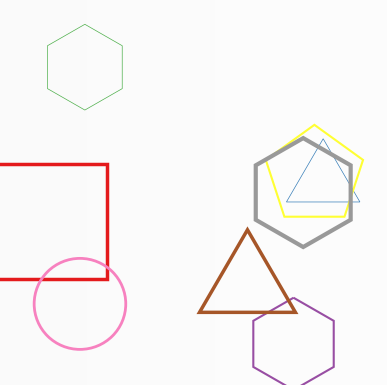[{"shape": "square", "thickness": 2.5, "radius": 0.75, "center": [0.128, 0.424]}, {"shape": "triangle", "thickness": 0.5, "radius": 0.55, "center": [0.834, 0.53]}, {"shape": "hexagon", "thickness": 0.5, "radius": 0.56, "center": [0.219, 0.826]}, {"shape": "hexagon", "thickness": 1.5, "radius": 0.6, "center": [0.757, 0.107]}, {"shape": "pentagon", "thickness": 1.5, "radius": 0.66, "center": [0.811, 0.544]}, {"shape": "triangle", "thickness": 2.5, "radius": 0.71, "center": [0.639, 0.26]}, {"shape": "circle", "thickness": 2, "radius": 0.59, "center": [0.206, 0.211]}, {"shape": "hexagon", "thickness": 3, "radius": 0.71, "center": [0.782, 0.5]}]